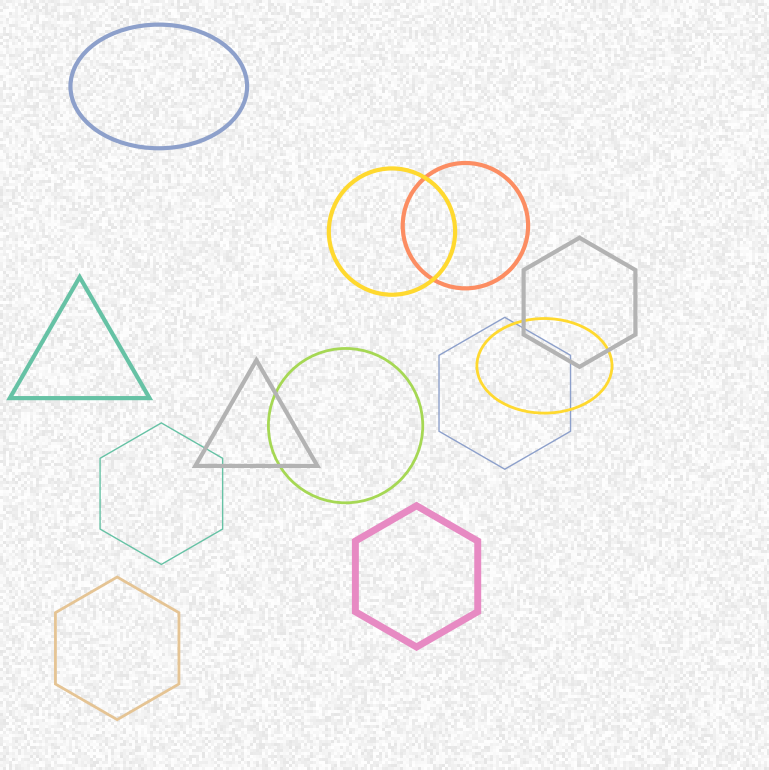[{"shape": "triangle", "thickness": 1.5, "radius": 0.52, "center": [0.103, 0.535]}, {"shape": "hexagon", "thickness": 0.5, "radius": 0.46, "center": [0.21, 0.359]}, {"shape": "circle", "thickness": 1.5, "radius": 0.41, "center": [0.604, 0.707]}, {"shape": "hexagon", "thickness": 0.5, "radius": 0.49, "center": [0.656, 0.489]}, {"shape": "oval", "thickness": 1.5, "radius": 0.57, "center": [0.206, 0.888]}, {"shape": "hexagon", "thickness": 2.5, "radius": 0.46, "center": [0.541, 0.251]}, {"shape": "circle", "thickness": 1, "radius": 0.5, "center": [0.449, 0.447]}, {"shape": "oval", "thickness": 1, "radius": 0.44, "center": [0.707, 0.525]}, {"shape": "circle", "thickness": 1.5, "radius": 0.41, "center": [0.509, 0.699]}, {"shape": "hexagon", "thickness": 1, "radius": 0.46, "center": [0.152, 0.158]}, {"shape": "triangle", "thickness": 1.5, "radius": 0.46, "center": [0.333, 0.441]}, {"shape": "hexagon", "thickness": 1.5, "radius": 0.42, "center": [0.753, 0.607]}]